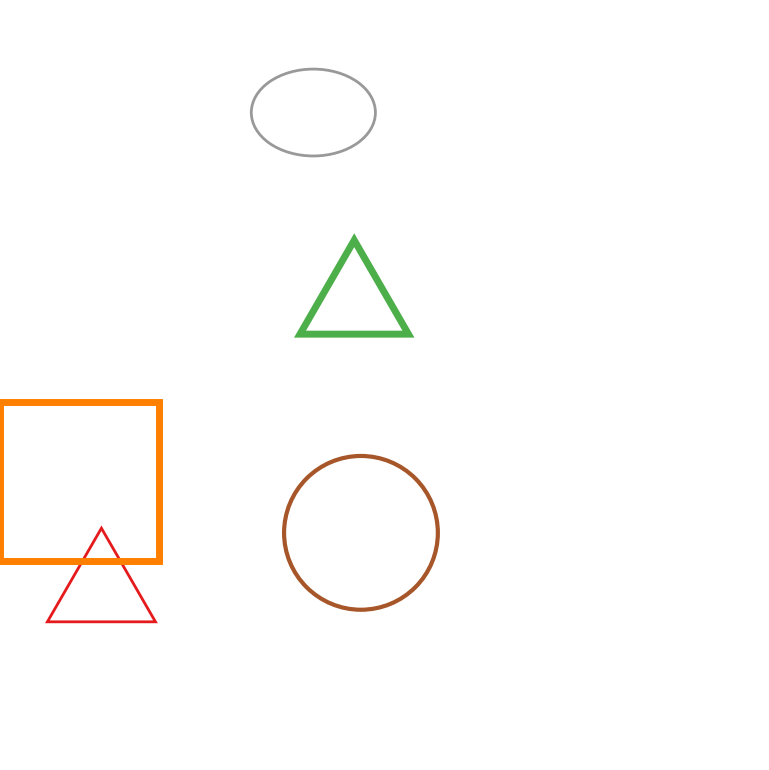[{"shape": "triangle", "thickness": 1, "radius": 0.41, "center": [0.132, 0.233]}, {"shape": "triangle", "thickness": 2.5, "radius": 0.41, "center": [0.46, 0.607]}, {"shape": "square", "thickness": 2.5, "radius": 0.52, "center": [0.103, 0.375]}, {"shape": "circle", "thickness": 1.5, "radius": 0.5, "center": [0.469, 0.308]}, {"shape": "oval", "thickness": 1, "radius": 0.4, "center": [0.407, 0.854]}]